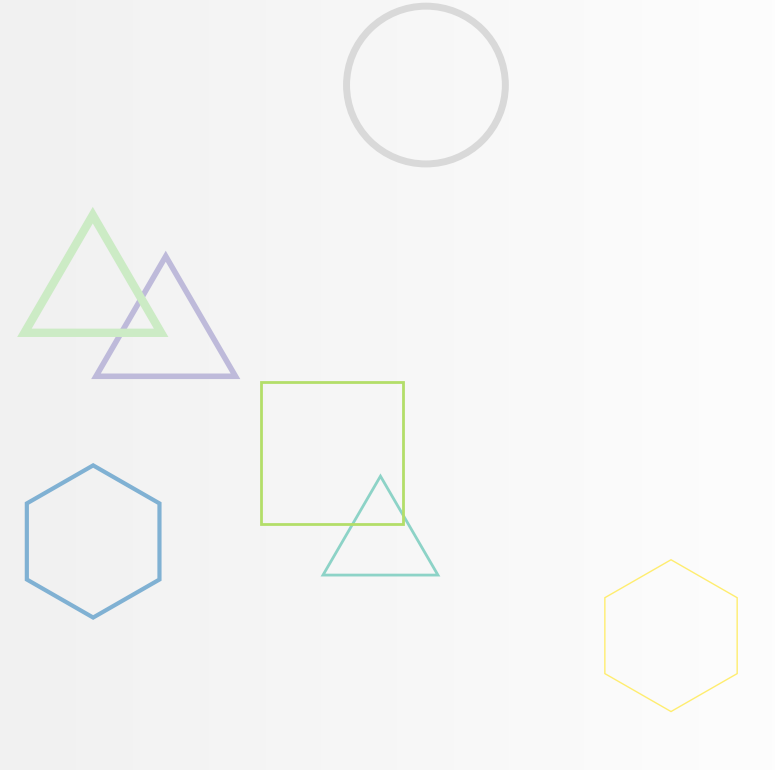[{"shape": "triangle", "thickness": 1, "radius": 0.43, "center": [0.491, 0.296]}, {"shape": "triangle", "thickness": 2, "radius": 0.52, "center": [0.214, 0.563]}, {"shape": "hexagon", "thickness": 1.5, "radius": 0.49, "center": [0.12, 0.297]}, {"shape": "square", "thickness": 1, "radius": 0.46, "center": [0.428, 0.412]}, {"shape": "circle", "thickness": 2.5, "radius": 0.51, "center": [0.55, 0.89]}, {"shape": "triangle", "thickness": 3, "radius": 0.51, "center": [0.12, 0.619]}, {"shape": "hexagon", "thickness": 0.5, "radius": 0.49, "center": [0.866, 0.174]}]